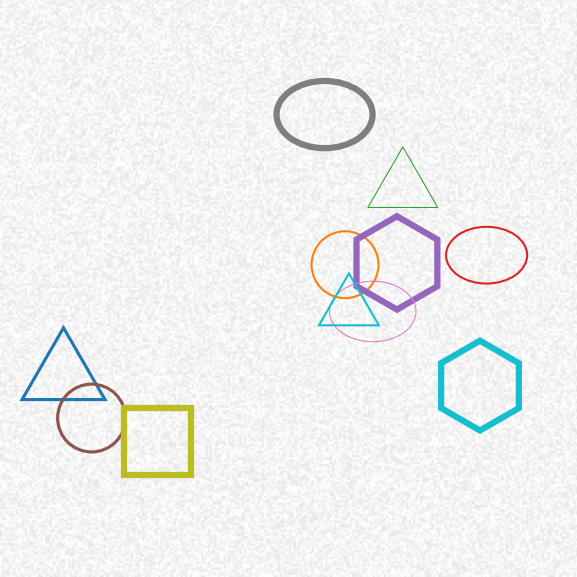[{"shape": "triangle", "thickness": 1.5, "radius": 0.41, "center": [0.11, 0.349]}, {"shape": "circle", "thickness": 1, "radius": 0.29, "center": [0.597, 0.541]}, {"shape": "triangle", "thickness": 0.5, "radius": 0.35, "center": [0.698, 0.675]}, {"shape": "oval", "thickness": 1, "radius": 0.35, "center": [0.843, 0.557]}, {"shape": "hexagon", "thickness": 3, "radius": 0.4, "center": [0.687, 0.544]}, {"shape": "circle", "thickness": 1.5, "radius": 0.29, "center": [0.159, 0.275]}, {"shape": "oval", "thickness": 0.5, "radius": 0.37, "center": [0.645, 0.46]}, {"shape": "oval", "thickness": 3, "radius": 0.42, "center": [0.562, 0.801]}, {"shape": "square", "thickness": 3, "radius": 0.29, "center": [0.273, 0.235]}, {"shape": "triangle", "thickness": 1, "radius": 0.3, "center": [0.604, 0.466]}, {"shape": "hexagon", "thickness": 3, "radius": 0.39, "center": [0.831, 0.331]}]